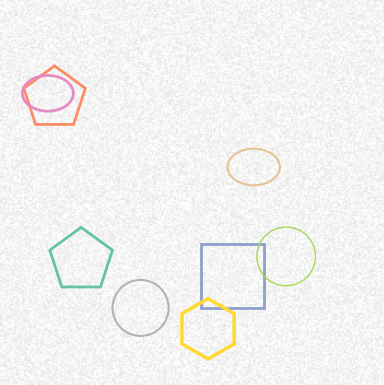[{"shape": "pentagon", "thickness": 2, "radius": 0.43, "center": [0.211, 0.324]}, {"shape": "pentagon", "thickness": 2, "radius": 0.42, "center": [0.142, 0.745]}, {"shape": "square", "thickness": 2, "radius": 0.41, "center": [0.604, 0.283]}, {"shape": "oval", "thickness": 2, "radius": 0.33, "center": [0.124, 0.758]}, {"shape": "circle", "thickness": 1, "radius": 0.38, "center": [0.743, 0.334]}, {"shape": "hexagon", "thickness": 2.5, "radius": 0.39, "center": [0.54, 0.146]}, {"shape": "oval", "thickness": 1.5, "radius": 0.34, "center": [0.659, 0.566]}, {"shape": "circle", "thickness": 1.5, "radius": 0.36, "center": [0.365, 0.2]}]